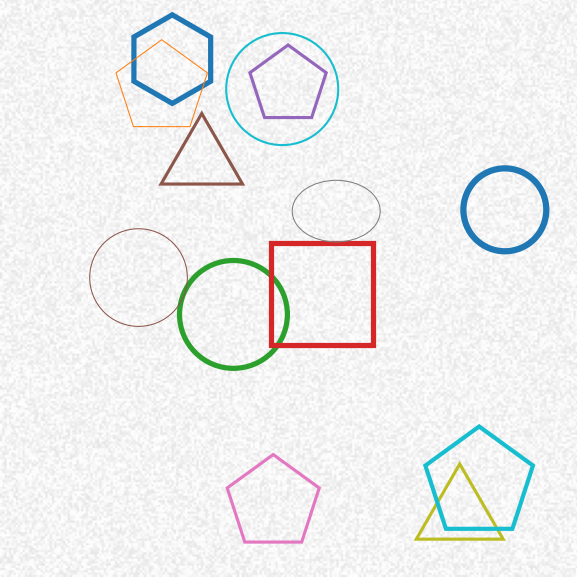[{"shape": "hexagon", "thickness": 2.5, "radius": 0.38, "center": [0.298, 0.897]}, {"shape": "circle", "thickness": 3, "radius": 0.36, "center": [0.874, 0.636]}, {"shape": "pentagon", "thickness": 0.5, "radius": 0.42, "center": [0.28, 0.847]}, {"shape": "circle", "thickness": 2.5, "radius": 0.47, "center": [0.404, 0.455]}, {"shape": "square", "thickness": 2.5, "radius": 0.44, "center": [0.558, 0.49]}, {"shape": "pentagon", "thickness": 1.5, "radius": 0.35, "center": [0.499, 0.852]}, {"shape": "circle", "thickness": 0.5, "radius": 0.42, "center": [0.24, 0.519]}, {"shape": "triangle", "thickness": 1.5, "radius": 0.41, "center": [0.349, 0.721]}, {"shape": "pentagon", "thickness": 1.5, "radius": 0.42, "center": [0.473, 0.128]}, {"shape": "oval", "thickness": 0.5, "radius": 0.38, "center": [0.582, 0.634]}, {"shape": "triangle", "thickness": 1.5, "radius": 0.43, "center": [0.796, 0.109]}, {"shape": "pentagon", "thickness": 2, "radius": 0.49, "center": [0.83, 0.163]}, {"shape": "circle", "thickness": 1, "radius": 0.48, "center": [0.489, 0.845]}]